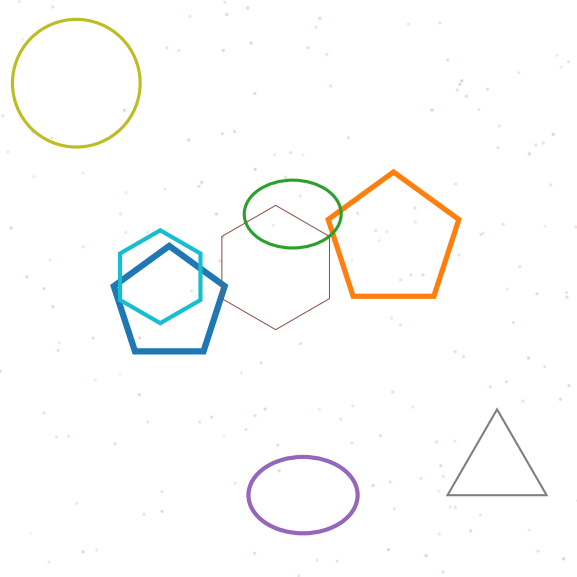[{"shape": "pentagon", "thickness": 3, "radius": 0.5, "center": [0.293, 0.472]}, {"shape": "pentagon", "thickness": 2.5, "radius": 0.59, "center": [0.681, 0.582]}, {"shape": "oval", "thickness": 1.5, "radius": 0.42, "center": [0.507, 0.628]}, {"shape": "oval", "thickness": 2, "radius": 0.47, "center": [0.525, 0.142]}, {"shape": "hexagon", "thickness": 0.5, "radius": 0.54, "center": [0.477, 0.536]}, {"shape": "triangle", "thickness": 1, "radius": 0.5, "center": [0.861, 0.191]}, {"shape": "circle", "thickness": 1.5, "radius": 0.55, "center": [0.132, 0.855]}, {"shape": "hexagon", "thickness": 2, "radius": 0.4, "center": [0.277, 0.52]}]